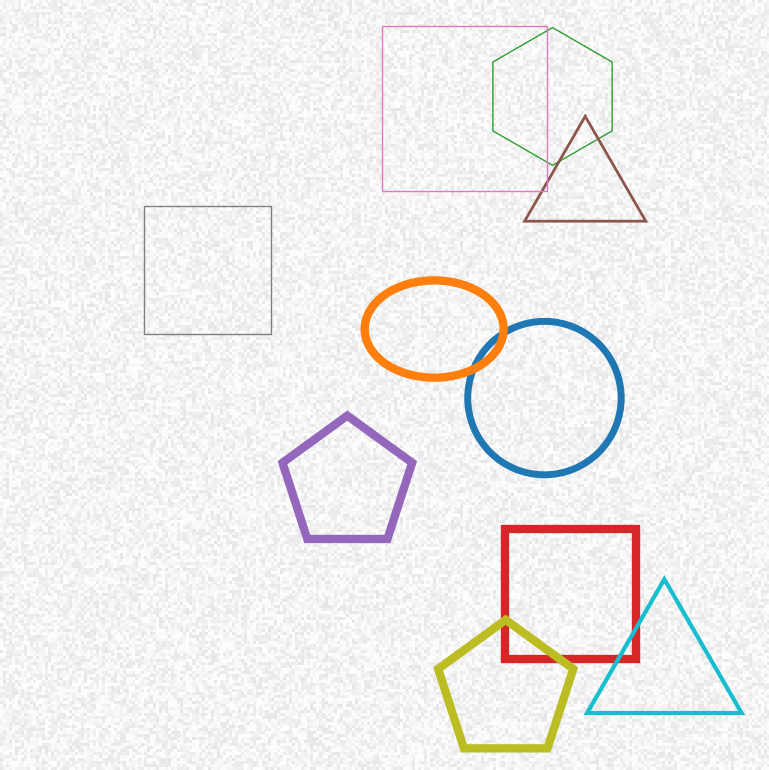[{"shape": "circle", "thickness": 2.5, "radius": 0.5, "center": [0.707, 0.483]}, {"shape": "oval", "thickness": 3, "radius": 0.45, "center": [0.564, 0.573]}, {"shape": "hexagon", "thickness": 0.5, "radius": 0.45, "center": [0.718, 0.875]}, {"shape": "square", "thickness": 3, "radius": 0.42, "center": [0.741, 0.228]}, {"shape": "pentagon", "thickness": 3, "radius": 0.44, "center": [0.451, 0.372]}, {"shape": "triangle", "thickness": 1, "radius": 0.45, "center": [0.76, 0.758]}, {"shape": "square", "thickness": 0.5, "radius": 0.53, "center": [0.603, 0.859]}, {"shape": "square", "thickness": 0.5, "radius": 0.41, "center": [0.269, 0.65]}, {"shape": "pentagon", "thickness": 3, "radius": 0.46, "center": [0.657, 0.103]}, {"shape": "triangle", "thickness": 1.5, "radius": 0.58, "center": [0.863, 0.132]}]